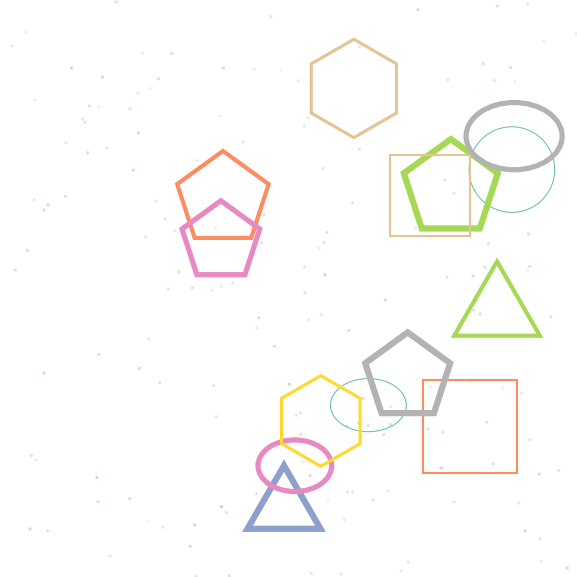[{"shape": "oval", "thickness": 0.5, "radius": 0.33, "center": [0.638, 0.298]}, {"shape": "circle", "thickness": 0.5, "radius": 0.37, "center": [0.886, 0.705]}, {"shape": "pentagon", "thickness": 2, "radius": 0.42, "center": [0.386, 0.655]}, {"shape": "square", "thickness": 1, "radius": 0.4, "center": [0.814, 0.26]}, {"shape": "triangle", "thickness": 3, "radius": 0.36, "center": [0.492, 0.12]}, {"shape": "pentagon", "thickness": 2.5, "radius": 0.35, "center": [0.383, 0.581]}, {"shape": "oval", "thickness": 2.5, "radius": 0.32, "center": [0.511, 0.193]}, {"shape": "pentagon", "thickness": 3, "radius": 0.43, "center": [0.781, 0.673]}, {"shape": "triangle", "thickness": 2, "radius": 0.43, "center": [0.861, 0.461]}, {"shape": "hexagon", "thickness": 1.5, "radius": 0.39, "center": [0.556, 0.27]}, {"shape": "square", "thickness": 1, "radius": 0.35, "center": [0.744, 0.66]}, {"shape": "hexagon", "thickness": 1.5, "radius": 0.43, "center": [0.613, 0.846]}, {"shape": "pentagon", "thickness": 3, "radius": 0.39, "center": [0.706, 0.346]}, {"shape": "oval", "thickness": 2.5, "radius": 0.42, "center": [0.89, 0.763]}]